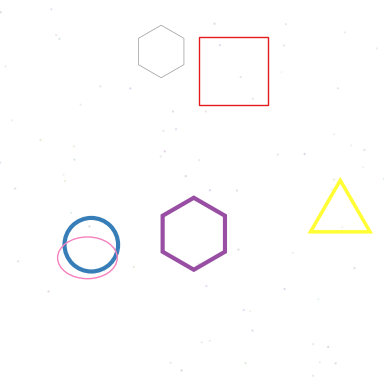[{"shape": "square", "thickness": 1, "radius": 0.45, "center": [0.607, 0.816]}, {"shape": "circle", "thickness": 3, "radius": 0.35, "center": [0.237, 0.364]}, {"shape": "hexagon", "thickness": 3, "radius": 0.47, "center": [0.503, 0.393]}, {"shape": "triangle", "thickness": 2.5, "radius": 0.45, "center": [0.884, 0.442]}, {"shape": "oval", "thickness": 1, "radius": 0.39, "center": [0.227, 0.33]}, {"shape": "hexagon", "thickness": 0.5, "radius": 0.34, "center": [0.419, 0.866]}]